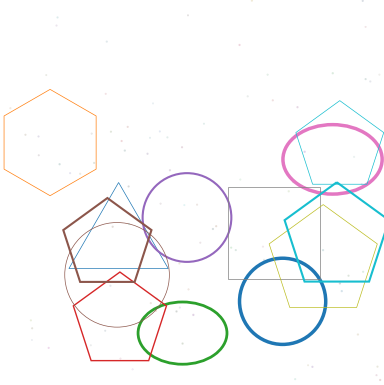[{"shape": "triangle", "thickness": 0.5, "radius": 0.75, "center": [0.308, 0.377]}, {"shape": "circle", "thickness": 2.5, "radius": 0.56, "center": [0.734, 0.217]}, {"shape": "hexagon", "thickness": 0.5, "radius": 0.69, "center": [0.13, 0.63]}, {"shape": "oval", "thickness": 2, "radius": 0.58, "center": [0.474, 0.135]}, {"shape": "pentagon", "thickness": 1, "radius": 0.64, "center": [0.311, 0.166]}, {"shape": "circle", "thickness": 1.5, "radius": 0.58, "center": [0.486, 0.435]}, {"shape": "circle", "thickness": 0.5, "radius": 0.68, "center": [0.304, 0.286]}, {"shape": "pentagon", "thickness": 1.5, "radius": 0.6, "center": [0.279, 0.365]}, {"shape": "oval", "thickness": 2.5, "radius": 0.64, "center": [0.864, 0.586]}, {"shape": "square", "thickness": 0.5, "radius": 0.6, "center": [0.711, 0.394]}, {"shape": "pentagon", "thickness": 0.5, "radius": 0.74, "center": [0.84, 0.321]}, {"shape": "pentagon", "thickness": 1.5, "radius": 0.71, "center": [0.875, 0.384]}, {"shape": "pentagon", "thickness": 0.5, "radius": 0.6, "center": [0.883, 0.619]}]